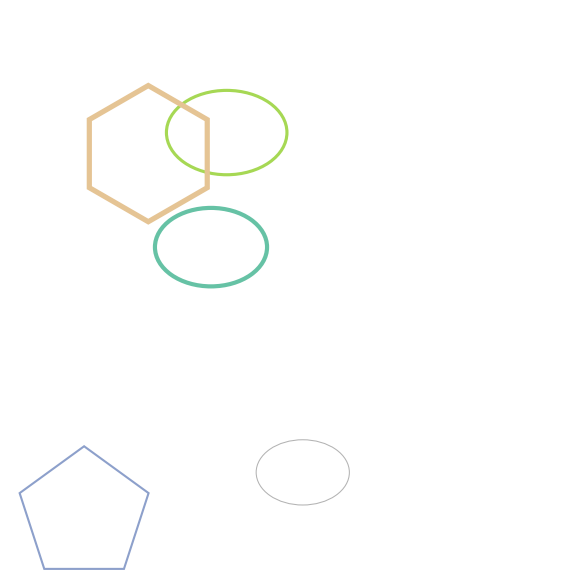[{"shape": "oval", "thickness": 2, "radius": 0.49, "center": [0.365, 0.571]}, {"shape": "pentagon", "thickness": 1, "radius": 0.59, "center": [0.146, 0.109]}, {"shape": "oval", "thickness": 1.5, "radius": 0.52, "center": [0.393, 0.77]}, {"shape": "hexagon", "thickness": 2.5, "radius": 0.59, "center": [0.257, 0.733]}, {"shape": "oval", "thickness": 0.5, "radius": 0.4, "center": [0.524, 0.181]}]